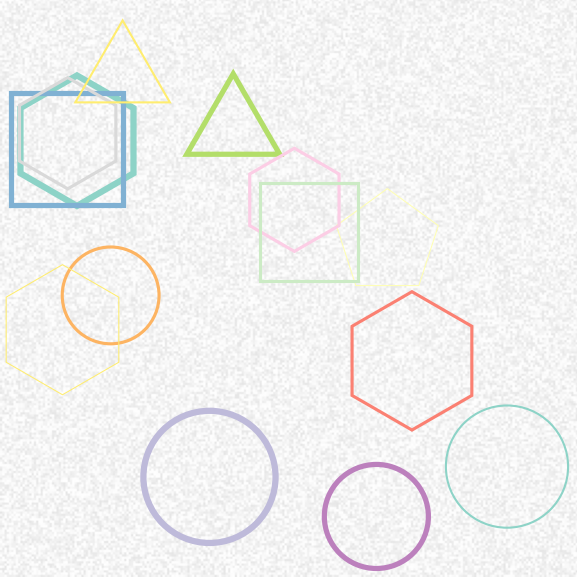[{"shape": "hexagon", "thickness": 3, "radius": 0.56, "center": [0.133, 0.756]}, {"shape": "circle", "thickness": 1, "radius": 0.53, "center": [0.878, 0.191]}, {"shape": "pentagon", "thickness": 0.5, "radius": 0.46, "center": [0.671, 0.58]}, {"shape": "circle", "thickness": 3, "radius": 0.57, "center": [0.363, 0.173]}, {"shape": "hexagon", "thickness": 1.5, "radius": 0.6, "center": [0.713, 0.374]}, {"shape": "square", "thickness": 2.5, "radius": 0.48, "center": [0.116, 0.741]}, {"shape": "circle", "thickness": 1.5, "radius": 0.42, "center": [0.192, 0.488]}, {"shape": "triangle", "thickness": 2.5, "radius": 0.46, "center": [0.404, 0.778]}, {"shape": "hexagon", "thickness": 1.5, "radius": 0.45, "center": [0.51, 0.653]}, {"shape": "hexagon", "thickness": 1.5, "radius": 0.48, "center": [0.117, 0.768]}, {"shape": "circle", "thickness": 2.5, "radius": 0.45, "center": [0.652, 0.105]}, {"shape": "square", "thickness": 1.5, "radius": 0.42, "center": [0.535, 0.597]}, {"shape": "hexagon", "thickness": 0.5, "radius": 0.56, "center": [0.108, 0.428]}, {"shape": "triangle", "thickness": 1, "radius": 0.47, "center": [0.212, 0.869]}]